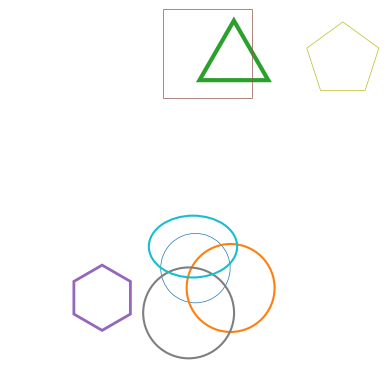[{"shape": "circle", "thickness": 0.5, "radius": 0.45, "center": [0.508, 0.304]}, {"shape": "circle", "thickness": 1.5, "radius": 0.57, "center": [0.599, 0.252]}, {"shape": "triangle", "thickness": 3, "radius": 0.52, "center": [0.607, 0.843]}, {"shape": "hexagon", "thickness": 2, "radius": 0.42, "center": [0.265, 0.227]}, {"shape": "square", "thickness": 0.5, "radius": 0.58, "center": [0.538, 0.861]}, {"shape": "circle", "thickness": 1.5, "radius": 0.59, "center": [0.49, 0.187]}, {"shape": "pentagon", "thickness": 0.5, "radius": 0.49, "center": [0.89, 0.845]}, {"shape": "oval", "thickness": 1.5, "radius": 0.57, "center": [0.501, 0.36]}]